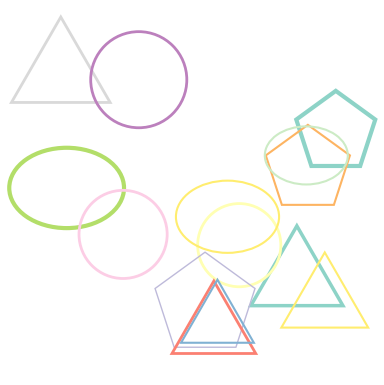[{"shape": "triangle", "thickness": 2.5, "radius": 0.69, "center": [0.771, 0.275]}, {"shape": "pentagon", "thickness": 3, "radius": 0.54, "center": [0.872, 0.656]}, {"shape": "circle", "thickness": 2, "radius": 0.54, "center": [0.621, 0.363]}, {"shape": "pentagon", "thickness": 1, "radius": 0.68, "center": [0.533, 0.208]}, {"shape": "triangle", "thickness": 2, "radius": 0.63, "center": [0.556, 0.145]}, {"shape": "triangle", "thickness": 1.5, "radius": 0.55, "center": [0.565, 0.164]}, {"shape": "pentagon", "thickness": 1.5, "radius": 0.57, "center": [0.8, 0.561]}, {"shape": "oval", "thickness": 3, "radius": 0.75, "center": [0.173, 0.512]}, {"shape": "circle", "thickness": 2, "radius": 0.57, "center": [0.32, 0.391]}, {"shape": "triangle", "thickness": 2, "radius": 0.74, "center": [0.158, 0.808]}, {"shape": "circle", "thickness": 2, "radius": 0.62, "center": [0.36, 0.793]}, {"shape": "oval", "thickness": 1.5, "radius": 0.54, "center": [0.796, 0.596]}, {"shape": "oval", "thickness": 1.5, "radius": 0.67, "center": [0.591, 0.437]}, {"shape": "triangle", "thickness": 1.5, "radius": 0.65, "center": [0.844, 0.214]}]